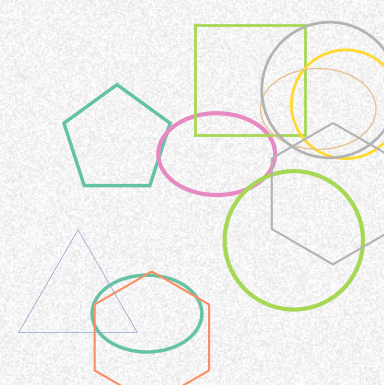[{"shape": "pentagon", "thickness": 2.5, "radius": 0.72, "center": [0.304, 0.635]}, {"shape": "oval", "thickness": 2.5, "radius": 0.71, "center": [0.382, 0.186]}, {"shape": "hexagon", "thickness": 1.5, "radius": 0.86, "center": [0.394, 0.123]}, {"shape": "triangle", "thickness": 0.5, "radius": 0.89, "center": [0.203, 0.225]}, {"shape": "oval", "thickness": 3, "radius": 0.76, "center": [0.563, 0.6]}, {"shape": "square", "thickness": 2, "radius": 0.72, "center": [0.649, 0.793]}, {"shape": "circle", "thickness": 3, "radius": 0.9, "center": [0.763, 0.376]}, {"shape": "circle", "thickness": 2, "radius": 0.71, "center": [0.898, 0.729]}, {"shape": "oval", "thickness": 1, "radius": 0.75, "center": [0.827, 0.717]}, {"shape": "circle", "thickness": 2, "radius": 0.88, "center": [0.856, 0.766]}, {"shape": "hexagon", "thickness": 1.5, "radius": 0.92, "center": [0.865, 0.497]}]